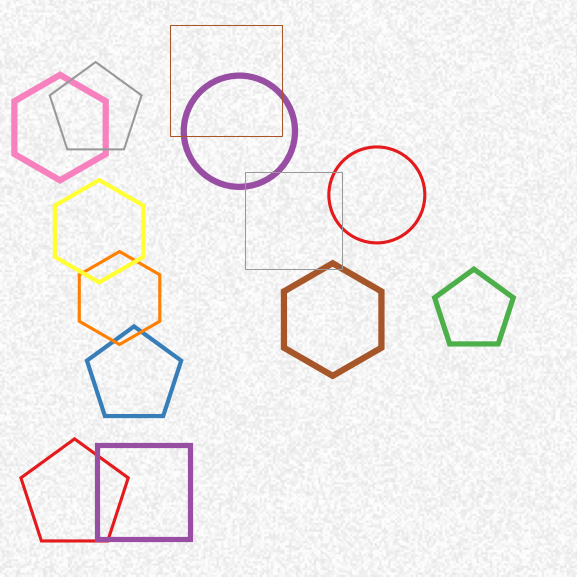[{"shape": "pentagon", "thickness": 1.5, "radius": 0.49, "center": [0.129, 0.141]}, {"shape": "circle", "thickness": 1.5, "radius": 0.42, "center": [0.653, 0.662]}, {"shape": "pentagon", "thickness": 2, "radius": 0.43, "center": [0.232, 0.348]}, {"shape": "pentagon", "thickness": 2.5, "radius": 0.36, "center": [0.821, 0.462]}, {"shape": "circle", "thickness": 3, "radius": 0.48, "center": [0.415, 0.772]}, {"shape": "square", "thickness": 2.5, "radius": 0.4, "center": [0.248, 0.147]}, {"shape": "hexagon", "thickness": 1.5, "radius": 0.4, "center": [0.207, 0.483]}, {"shape": "hexagon", "thickness": 2, "radius": 0.44, "center": [0.172, 0.599]}, {"shape": "square", "thickness": 0.5, "radius": 0.48, "center": [0.391, 0.859]}, {"shape": "hexagon", "thickness": 3, "radius": 0.49, "center": [0.576, 0.446]}, {"shape": "hexagon", "thickness": 3, "radius": 0.46, "center": [0.104, 0.778]}, {"shape": "square", "thickness": 0.5, "radius": 0.42, "center": [0.508, 0.617]}, {"shape": "pentagon", "thickness": 1, "radius": 0.42, "center": [0.166, 0.808]}]